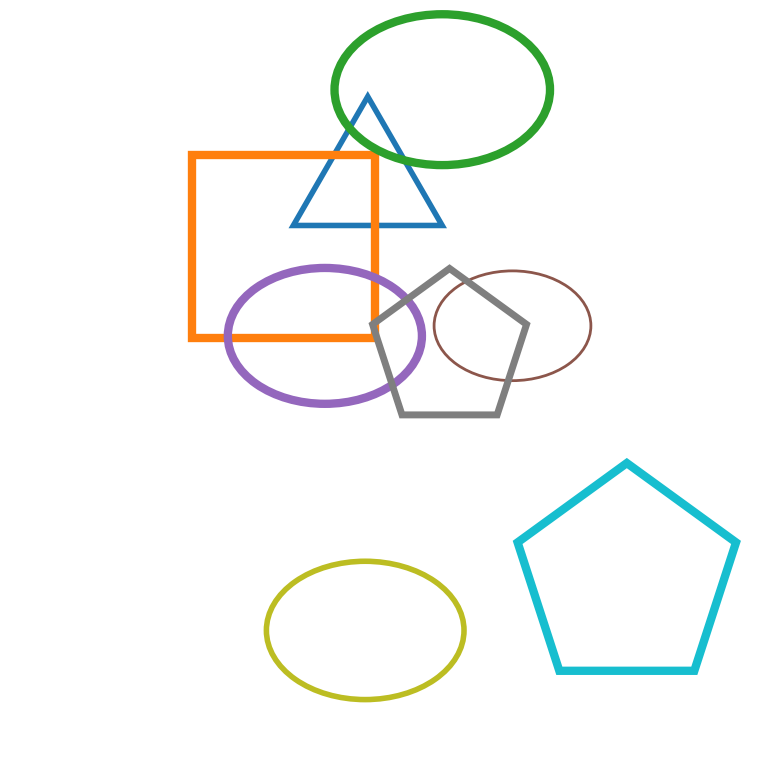[{"shape": "triangle", "thickness": 2, "radius": 0.56, "center": [0.478, 0.763]}, {"shape": "square", "thickness": 3, "radius": 0.6, "center": [0.368, 0.68]}, {"shape": "oval", "thickness": 3, "radius": 0.7, "center": [0.574, 0.884]}, {"shape": "oval", "thickness": 3, "radius": 0.63, "center": [0.422, 0.564]}, {"shape": "oval", "thickness": 1, "radius": 0.51, "center": [0.666, 0.577]}, {"shape": "pentagon", "thickness": 2.5, "radius": 0.53, "center": [0.584, 0.546]}, {"shape": "oval", "thickness": 2, "radius": 0.64, "center": [0.474, 0.181]}, {"shape": "pentagon", "thickness": 3, "radius": 0.75, "center": [0.814, 0.249]}]